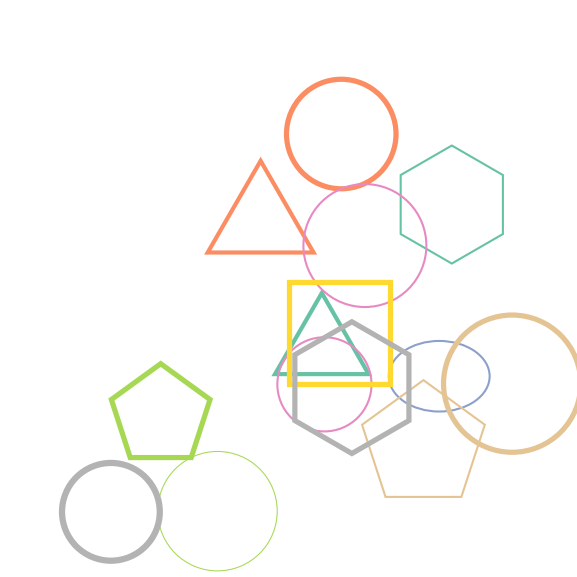[{"shape": "triangle", "thickness": 2, "radius": 0.47, "center": [0.557, 0.398]}, {"shape": "hexagon", "thickness": 1, "radius": 0.51, "center": [0.782, 0.645]}, {"shape": "circle", "thickness": 2.5, "radius": 0.47, "center": [0.591, 0.767]}, {"shape": "triangle", "thickness": 2, "radius": 0.53, "center": [0.451, 0.615]}, {"shape": "oval", "thickness": 1, "radius": 0.44, "center": [0.761, 0.348]}, {"shape": "circle", "thickness": 1, "radius": 0.41, "center": [0.562, 0.334]}, {"shape": "circle", "thickness": 1, "radius": 0.53, "center": [0.632, 0.574]}, {"shape": "pentagon", "thickness": 2.5, "radius": 0.45, "center": [0.278, 0.28]}, {"shape": "circle", "thickness": 0.5, "radius": 0.52, "center": [0.377, 0.114]}, {"shape": "square", "thickness": 2.5, "radius": 0.44, "center": [0.588, 0.423]}, {"shape": "circle", "thickness": 2.5, "radius": 0.59, "center": [0.887, 0.335]}, {"shape": "pentagon", "thickness": 1, "radius": 0.56, "center": [0.733, 0.229]}, {"shape": "hexagon", "thickness": 2.5, "radius": 0.57, "center": [0.609, 0.328]}, {"shape": "circle", "thickness": 3, "radius": 0.42, "center": [0.192, 0.113]}]